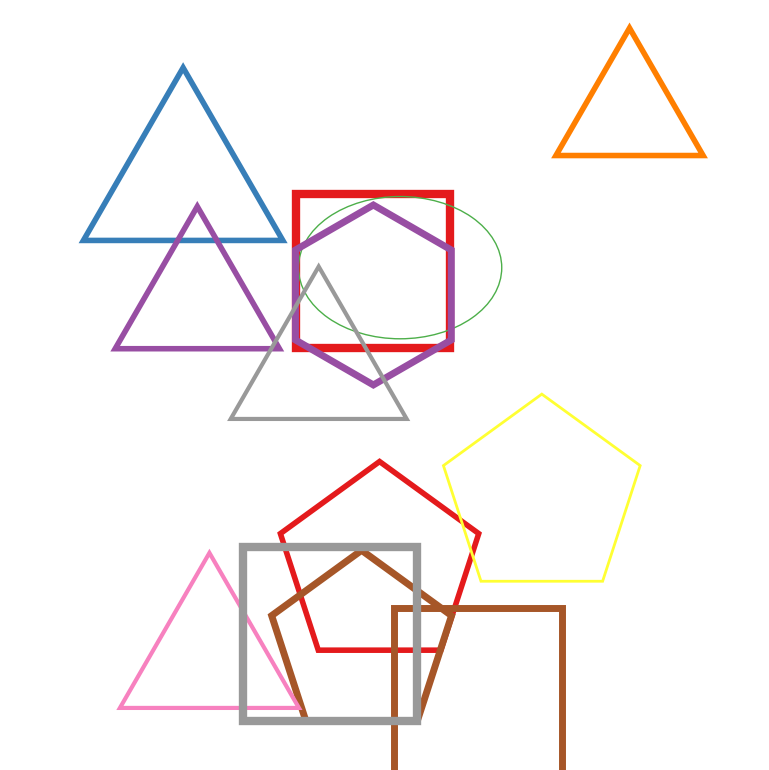[{"shape": "pentagon", "thickness": 2, "radius": 0.68, "center": [0.493, 0.265]}, {"shape": "square", "thickness": 3, "radius": 0.5, "center": [0.485, 0.648]}, {"shape": "triangle", "thickness": 2, "radius": 0.75, "center": [0.238, 0.763]}, {"shape": "oval", "thickness": 0.5, "radius": 0.66, "center": [0.52, 0.652]}, {"shape": "triangle", "thickness": 2, "radius": 0.62, "center": [0.256, 0.609]}, {"shape": "hexagon", "thickness": 2.5, "radius": 0.58, "center": [0.485, 0.617]}, {"shape": "triangle", "thickness": 2, "radius": 0.55, "center": [0.818, 0.853]}, {"shape": "pentagon", "thickness": 1, "radius": 0.67, "center": [0.704, 0.354]}, {"shape": "pentagon", "thickness": 2.5, "radius": 0.61, "center": [0.47, 0.163]}, {"shape": "square", "thickness": 2.5, "radius": 0.55, "center": [0.621, 0.101]}, {"shape": "triangle", "thickness": 1.5, "radius": 0.67, "center": [0.272, 0.148]}, {"shape": "triangle", "thickness": 1.5, "radius": 0.66, "center": [0.414, 0.522]}, {"shape": "square", "thickness": 3, "radius": 0.56, "center": [0.428, 0.177]}]